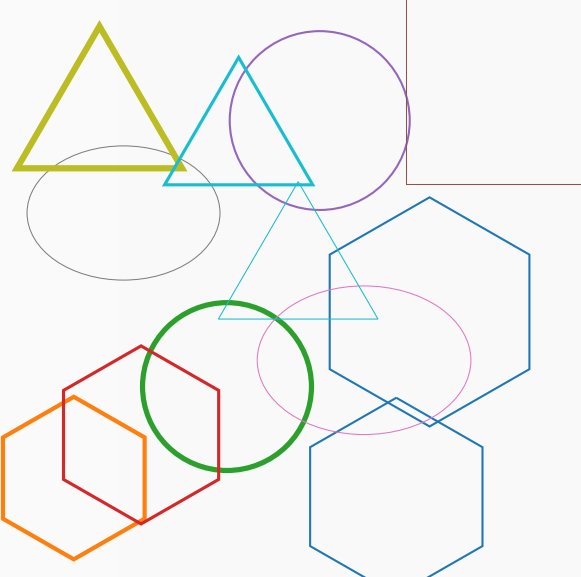[{"shape": "hexagon", "thickness": 1, "radius": 0.99, "center": [0.739, 0.459]}, {"shape": "hexagon", "thickness": 1, "radius": 0.86, "center": [0.682, 0.139]}, {"shape": "hexagon", "thickness": 2, "radius": 0.7, "center": [0.127, 0.171]}, {"shape": "circle", "thickness": 2.5, "radius": 0.73, "center": [0.391, 0.33]}, {"shape": "hexagon", "thickness": 1.5, "radius": 0.77, "center": [0.243, 0.246]}, {"shape": "circle", "thickness": 1, "radius": 0.77, "center": [0.55, 0.79]}, {"shape": "square", "thickness": 0.5, "radius": 0.98, "center": [0.894, 0.876]}, {"shape": "oval", "thickness": 0.5, "radius": 0.92, "center": [0.626, 0.375]}, {"shape": "oval", "thickness": 0.5, "radius": 0.83, "center": [0.213, 0.63]}, {"shape": "triangle", "thickness": 3, "radius": 0.82, "center": [0.171, 0.79]}, {"shape": "triangle", "thickness": 1.5, "radius": 0.74, "center": [0.411, 0.753]}, {"shape": "triangle", "thickness": 0.5, "radius": 0.79, "center": [0.513, 0.526]}]